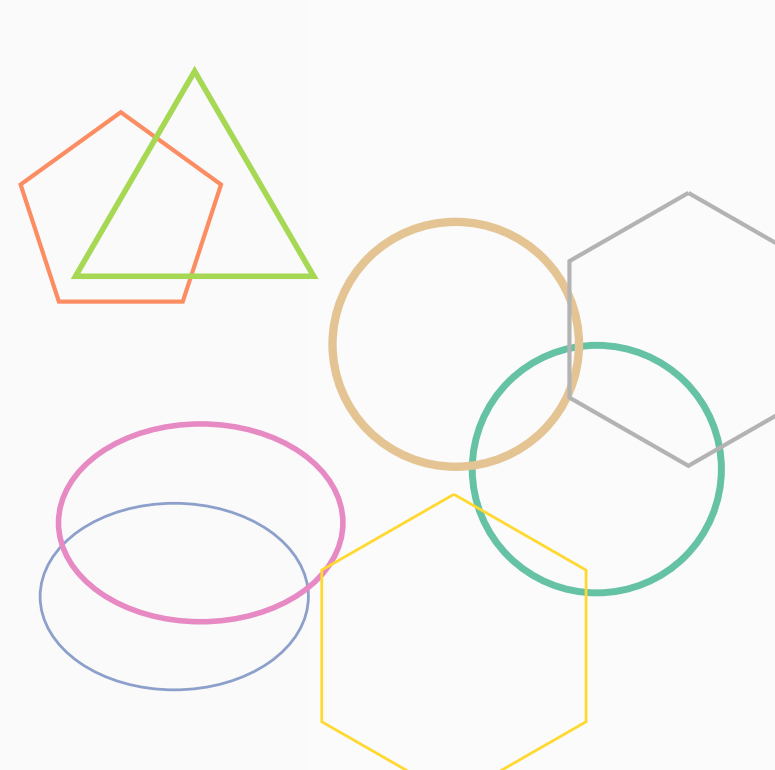[{"shape": "circle", "thickness": 2.5, "radius": 0.8, "center": [0.77, 0.391]}, {"shape": "pentagon", "thickness": 1.5, "radius": 0.68, "center": [0.156, 0.718]}, {"shape": "oval", "thickness": 1, "radius": 0.87, "center": [0.225, 0.225]}, {"shape": "oval", "thickness": 2, "radius": 0.92, "center": [0.259, 0.321]}, {"shape": "triangle", "thickness": 2, "radius": 0.89, "center": [0.251, 0.73]}, {"shape": "hexagon", "thickness": 1, "radius": 0.98, "center": [0.586, 0.161]}, {"shape": "circle", "thickness": 3, "radius": 0.8, "center": [0.588, 0.553]}, {"shape": "hexagon", "thickness": 1.5, "radius": 0.89, "center": [0.888, 0.572]}]